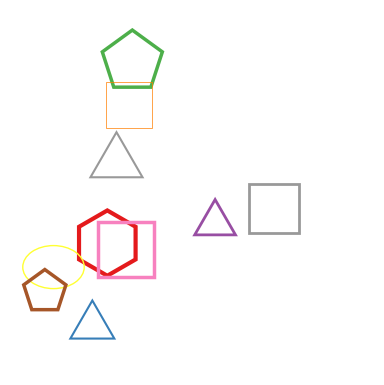[{"shape": "hexagon", "thickness": 3, "radius": 0.42, "center": [0.279, 0.369]}, {"shape": "triangle", "thickness": 1.5, "radius": 0.33, "center": [0.24, 0.154]}, {"shape": "pentagon", "thickness": 2.5, "radius": 0.41, "center": [0.344, 0.84]}, {"shape": "triangle", "thickness": 2, "radius": 0.31, "center": [0.559, 0.421]}, {"shape": "square", "thickness": 0.5, "radius": 0.3, "center": [0.334, 0.727]}, {"shape": "oval", "thickness": 1, "radius": 0.4, "center": [0.139, 0.306]}, {"shape": "pentagon", "thickness": 2.5, "radius": 0.29, "center": [0.116, 0.242]}, {"shape": "square", "thickness": 2.5, "radius": 0.36, "center": [0.328, 0.352]}, {"shape": "triangle", "thickness": 1.5, "radius": 0.39, "center": [0.303, 0.579]}, {"shape": "square", "thickness": 2, "radius": 0.32, "center": [0.712, 0.458]}]